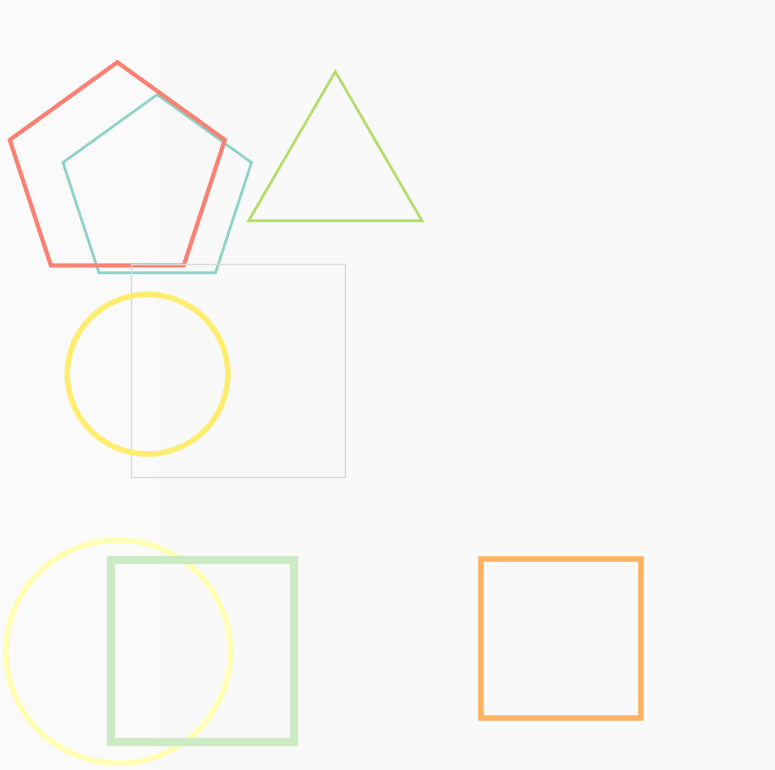[{"shape": "pentagon", "thickness": 1, "radius": 0.64, "center": [0.203, 0.749]}, {"shape": "circle", "thickness": 2, "radius": 0.72, "center": [0.153, 0.154]}, {"shape": "pentagon", "thickness": 1.5, "radius": 0.73, "center": [0.151, 0.773]}, {"shape": "square", "thickness": 2, "radius": 0.52, "center": [0.724, 0.171]}, {"shape": "triangle", "thickness": 1, "radius": 0.65, "center": [0.433, 0.778]}, {"shape": "square", "thickness": 0.5, "radius": 0.69, "center": [0.307, 0.518]}, {"shape": "square", "thickness": 3, "radius": 0.59, "center": [0.261, 0.154]}, {"shape": "circle", "thickness": 2, "radius": 0.52, "center": [0.19, 0.514]}]